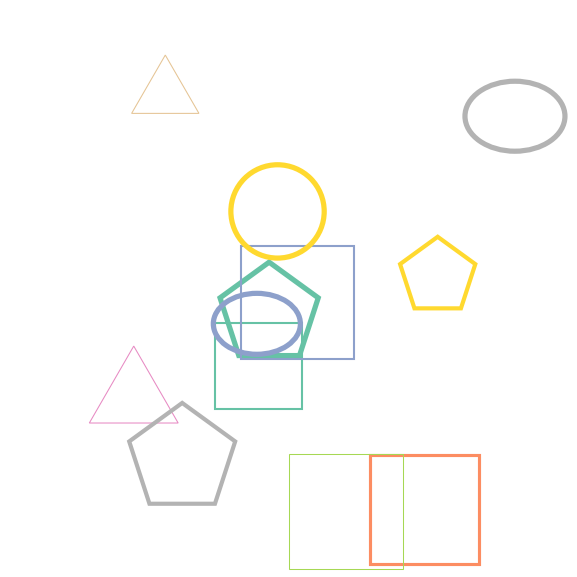[{"shape": "square", "thickness": 1, "radius": 0.38, "center": [0.447, 0.365]}, {"shape": "pentagon", "thickness": 2.5, "radius": 0.45, "center": [0.466, 0.456]}, {"shape": "square", "thickness": 1.5, "radius": 0.47, "center": [0.735, 0.117]}, {"shape": "oval", "thickness": 2.5, "radius": 0.38, "center": [0.445, 0.438]}, {"shape": "square", "thickness": 1, "radius": 0.49, "center": [0.514, 0.475]}, {"shape": "triangle", "thickness": 0.5, "radius": 0.44, "center": [0.232, 0.311]}, {"shape": "square", "thickness": 0.5, "radius": 0.5, "center": [0.599, 0.113]}, {"shape": "circle", "thickness": 2.5, "radius": 0.4, "center": [0.481, 0.633]}, {"shape": "pentagon", "thickness": 2, "radius": 0.34, "center": [0.758, 0.521]}, {"shape": "triangle", "thickness": 0.5, "radius": 0.34, "center": [0.286, 0.836]}, {"shape": "oval", "thickness": 2.5, "radius": 0.43, "center": [0.892, 0.798]}, {"shape": "pentagon", "thickness": 2, "radius": 0.48, "center": [0.315, 0.205]}]